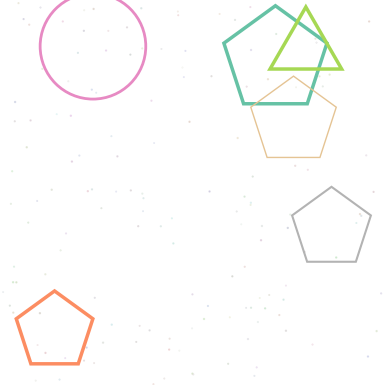[{"shape": "pentagon", "thickness": 2.5, "radius": 0.7, "center": [0.715, 0.844]}, {"shape": "pentagon", "thickness": 2.5, "radius": 0.52, "center": [0.142, 0.14]}, {"shape": "circle", "thickness": 2, "radius": 0.69, "center": [0.241, 0.88]}, {"shape": "triangle", "thickness": 2.5, "radius": 0.54, "center": [0.794, 0.874]}, {"shape": "pentagon", "thickness": 1, "radius": 0.58, "center": [0.762, 0.685]}, {"shape": "pentagon", "thickness": 1.5, "radius": 0.54, "center": [0.861, 0.407]}]